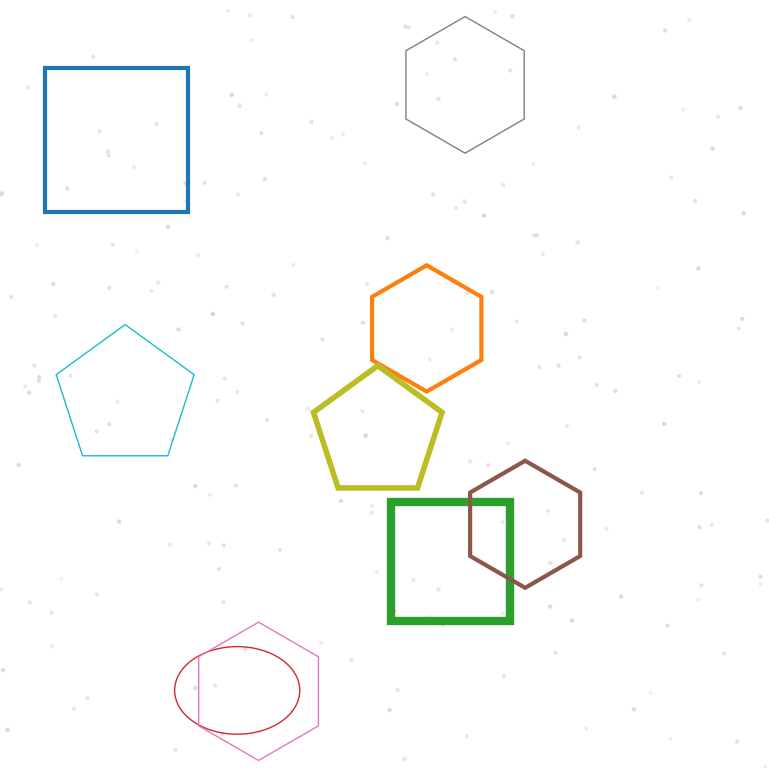[{"shape": "square", "thickness": 1.5, "radius": 0.47, "center": [0.151, 0.818]}, {"shape": "hexagon", "thickness": 1.5, "radius": 0.41, "center": [0.554, 0.573]}, {"shape": "square", "thickness": 3, "radius": 0.39, "center": [0.585, 0.271]}, {"shape": "oval", "thickness": 0.5, "radius": 0.41, "center": [0.308, 0.103]}, {"shape": "hexagon", "thickness": 1.5, "radius": 0.41, "center": [0.682, 0.319]}, {"shape": "hexagon", "thickness": 0.5, "radius": 0.45, "center": [0.336, 0.102]}, {"shape": "hexagon", "thickness": 0.5, "radius": 0.44, "center": [0.604, 0.89]}, {"shape": "pentagon", "thickness": 2, "radius": 0.44, "center": [0.491, 0.437]}, {"shape": "pentagon", "thickness": 0.5, "radius": 0.47, "center": [0.163, 0.484]}]